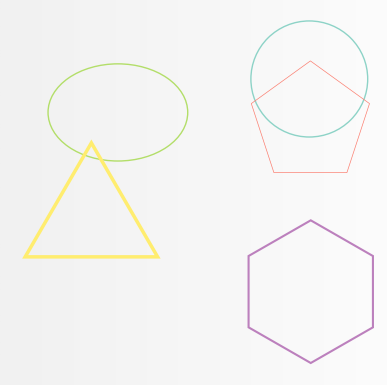[{"shape": "circle", "thickness": 1, "radius": 0.75, "center": [0.798, 0.795]}, {"shape": "pentagon", "thickness": 0.5, "radius": 0.8, "center": [0.801, 0.681]}, {"shape": "oval", "thickness": 1, "radius": 0.9, "center": [0.304, 0.708]}, {"shape": "hexagon", "thickness": 1.5, "radius": 0.93, "center": [0.802, 0.242]}, {"shape": "triangle", "thickness": 2.5, "radius": 0.99, "center": [0.236, 0.431]}]